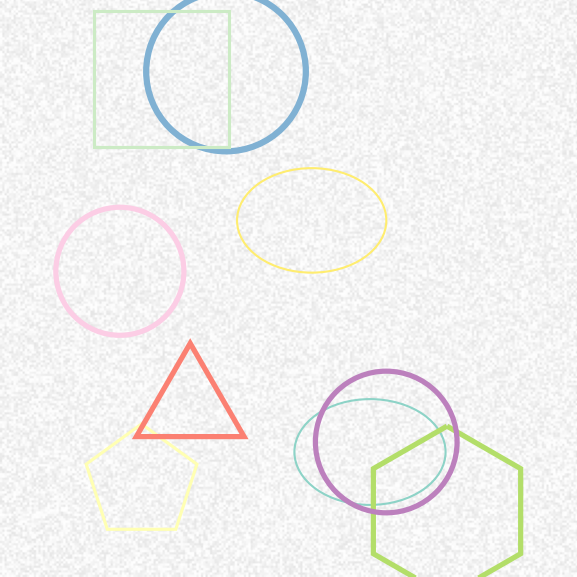[{"shape": "oval", "thickness": 1, "radius": 0.65, "center": [0.641, 0.216]}, {"shape": "pentagon", "thickness": 1.5, "radius": 0.5, "center": [0.245, 0.164]}, {"shape": "triangle", "thickness": 2.5, "radius": 0.54, "center": [0.329, 0.297]}, {"shape": "circle", "thickness": 3, "radius": 0.69, "center": [0.391, 0.875]}, {"shape": "hexagon", "thickness": 2.5, "radius": 0.74, "center": [0.774, 0.114]}, {"shape": "circle", "thickness": 2.5, "radius": 0.55, "center": [0.208, 0.529]}, {"shape": "circle", "thickness": 2.5, "radius": 0.61, "center": [0.669, 0.234]}, {"shape": "square", "thickness": 1.5, "radius": 0.59, "center": [0.279, 0.862]}, {"shape": "oval", "thickness": 1, "radius": 0.65, "center": [0.54, 0.617]}]